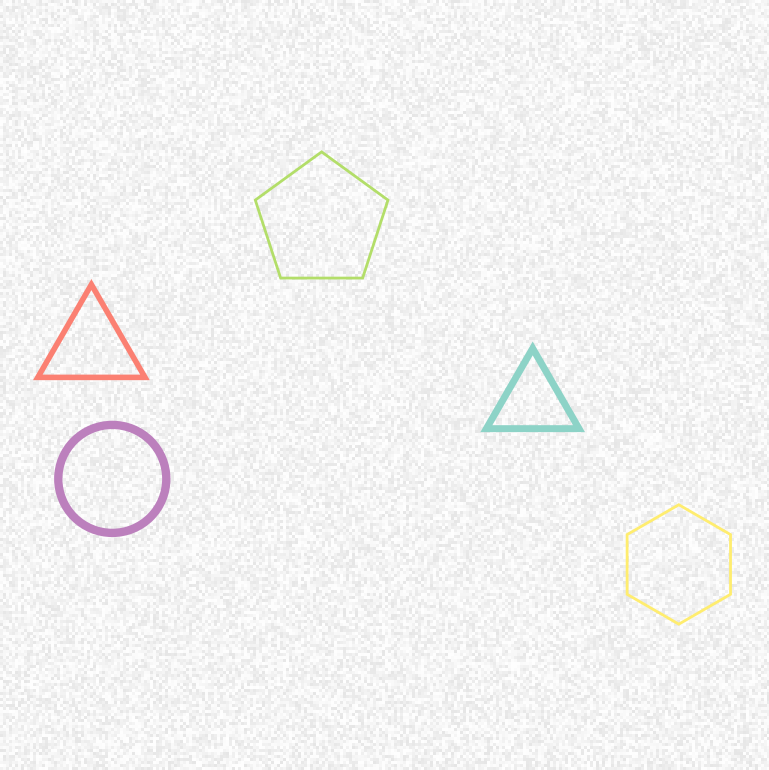[{"shape": "triangle", "thickness": 2.5, "radius": 0.35, "center": [0.692, 0.478]}, {"shape": "triangle", "thickness": 2, "radius": 0.4, "center": [0.119, 0.55]}, {"shape": "pentagon", "thickness": 1, "radius": 0.45, "center": [0.418, 0.712]}, {"shape": "circle", "thickness": 3, "radius": 0.35, "center": [0.146, 0.378]}, {"shape": "hexagon", "thickness": 1, "radius": 0.39, "center": [0.882, 0.267]}]